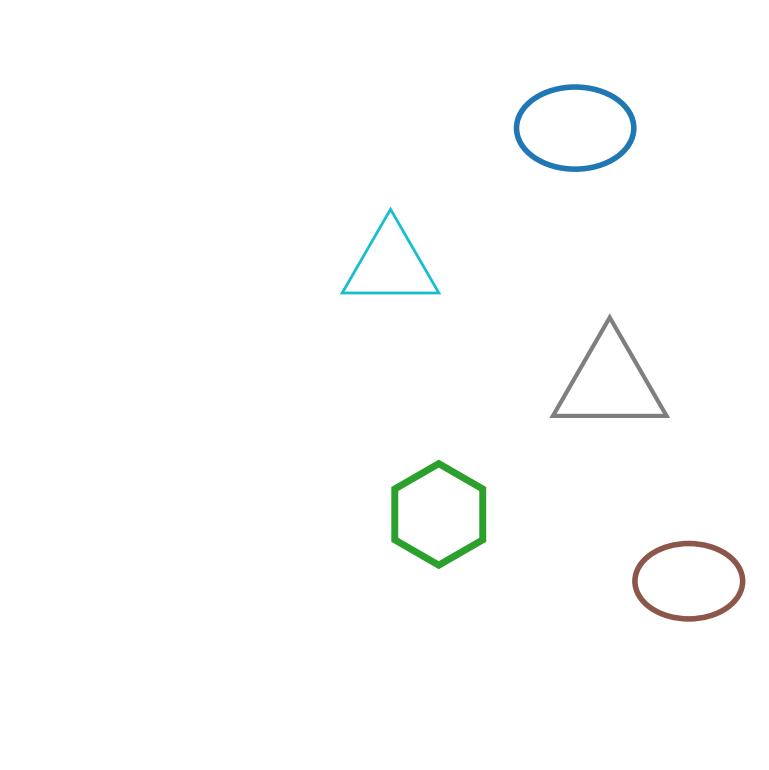[{"shape": "oval", "thickness": 2, "radius": 0.38, "center": [0.747, 0.834]}, {"shape": "hexagon", "thickness": 2.5, "radius": 0.33, "center": [0.57, 0.332]}, {"shape": "oval", "thickness": 2, "radius": 0.35, "center": [0.895, 0.245]}, {"shape": "triangle", "thickness": 1.5, "radius": 0.43, "center": [0.792, 0.502]}, {"shape": "triangle", "thickness": 1, "radius": 0.36, "center": [0.507, 0.656]}]